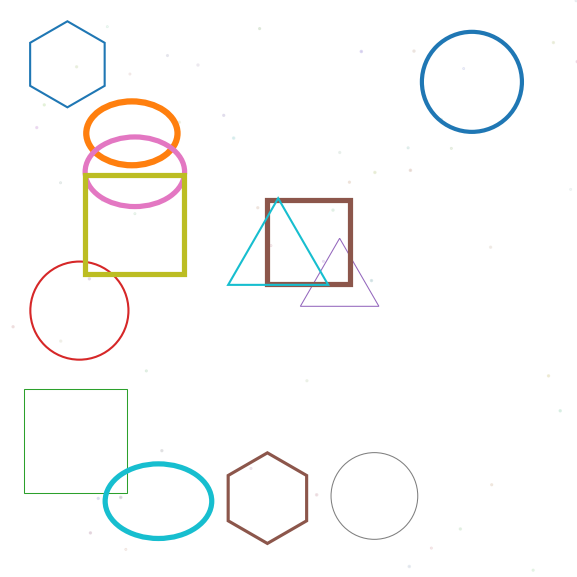[{"shape": "hexagon", "thickness": 1, "radius": 0.37, "center": [0.117, 0.888]}, {"shape": "circle", "thickness": 2, "radius": 0.43, "center": [0.817, 0.857]}, {"shape": "oval", "thickness": 3, "radius": 0.4, "center": [0.228, 0.768]}, {"shape": "square", "thickness": 0.5, "radius": 0.45, "center": [0.131, 0.236]}, {"shape": "circle", "thickness": 1, "radius": 0.42, "center": [0.137, 0.461]}, {"shape": "triangle", "thickness": 0.5, "radius": 0.39, "center": [0.588, 0.508]}, {"shape": "hexagon", "thickness": 1.5, "radius": 0.39, "center": [0.463, 0.137]}, {"shape": "square", "thickness": 2.5, "radius": 0.36, "center": [0.534, 0.58]}, {"shape": "oval", "thickness": 2.5, "radius": 0.43, "center": [0.234, 0.702]}, {"shape": "circle", "thickness": 0.5, "radius": 0.38, "center": [0.648, 0.14]}, {"shape": "square", "thickness": 2.5, "radius": 0.43, "center": [0.232, 0.611]}, {"shape": "triangle", "thickness": 1, "radius": 0.5, "center": [0.482, 0.556]}, {"shape": "oval", "thickness": 2.5, "radius": 0.46, "center": [0.274, 0.131]}]